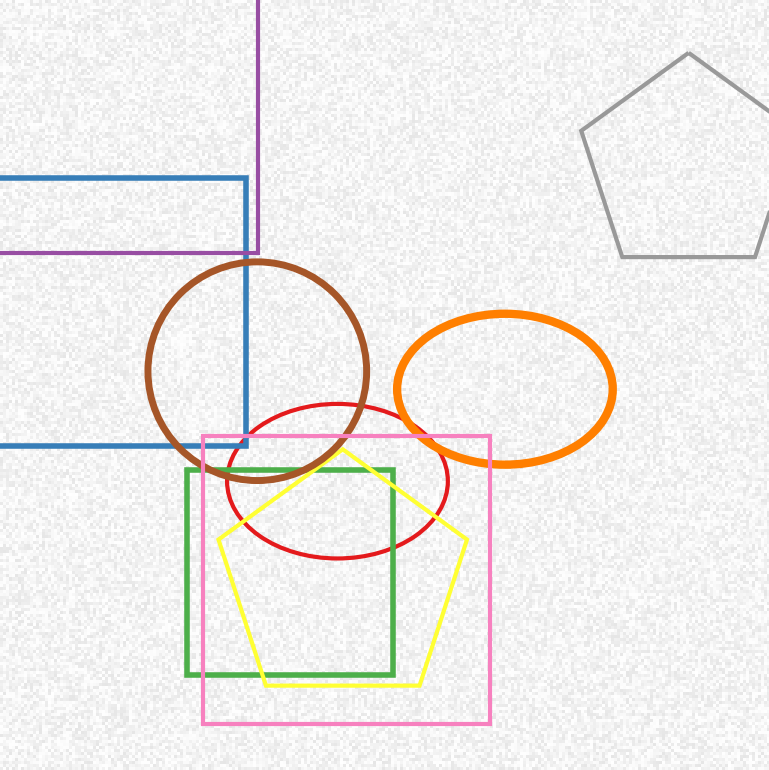[{"shape": "oval", "thickness": 1.5, "radius": 0.72, "center": [0.438, 0.375]}, {"shape": "square", "thickness": 2, "radius": 0.87, "center": [0.146, 0.594]}, {"shape": "square", "thickness": 2, "radius": 0.67, "center": [0.377, 0.256]}, {"shape": "square", "thickness": 1.5, "radius": 0.88, "center": [0.159, 0.847]}, {"shape": "oval", "thickness": 3, "radius": 0.7, "center": [0.656, 0.495]}, {"shape": "pentagon", "thickness": 1.5, "radius": 0.85, "center": [0.445, 0.247]}, {"shape": "circle", "thickness": 2.5, "radius": 0.71, "center": [0.334, 0.518]}, {"shape": "square", "thickness": 1.5, "radius": 0.93, "center": [0.45, 0.247]}, {"shape": "pentagon", "thickness": 1.5, "radius": 0.73, "center": [0.894, 0.785]}]